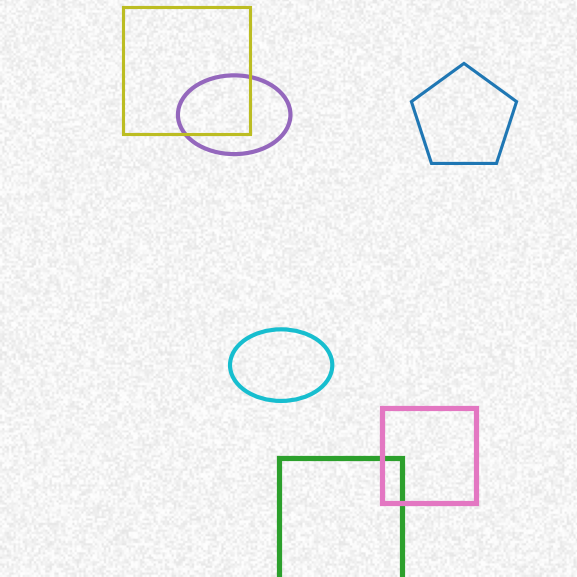[{"shape": "pentagon", "thickness": 1.5, "radius": 0.48, "center": [0.803, 0.794]}, {"shape": "square", "thickness": 2.5, "radius": 0.53, "center": [0.589, 0.1]}, {"shape": "oval", "thickness": 2, "radius": 0.49, "center": [0.406, 0.8]}, {"shape": "square", "thickness": 2.5, "radius": 0.41, "center": [0.743, 0.21]}, {"shape": "square", "thickness": 1.5, "radius": 0.55, "center": [0.323, 0.877]}, {"shape": "oval", "thickness": 2, "radius": 0.44, "center": [0.487, 0.367]}]